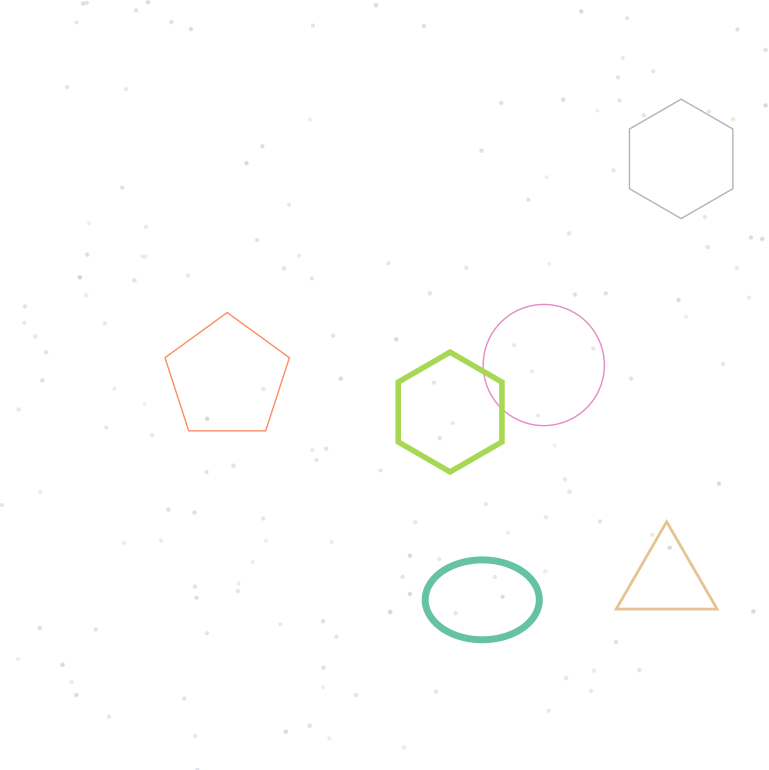[{"shape": "oval", "thickness": 2.5, "radius": 0.37, "center": [0.626, 0.221]}, {"shape": "pentagon", "thickness": 0.5, "radius": 0.42, "center": [0.295, 0.509]}, {"shape": "circle", "thickness": 0.5, "radius": 0.39, "center": [0.706, 0.526]}, {"shape": "hexagon", "thickness": 2, "radius": 0.39, "center": [0.585, 0.465]}, {"shape": "triangle", "thickness": 1, "radius": 0.38, "center": [0.866, 0.247]}, {"shape": "hexagon", "thickness": 0.5, "radius": 0.39, "center": [0.885, 0.794]}]